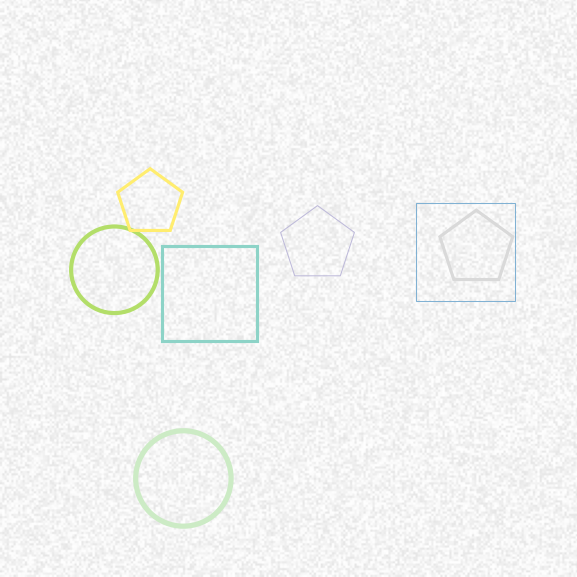[{"shape": "square", "thickness": 1.5, "radius": 0.41, "center": [0.363, 0.491]}, {"shape": "pentagon", "thickness": 0.5, "radius": 0.34, "center": [0.55, 0.576]}, {"shape": "square", "thickness": 0.5, "radius": 0.43, "center": [0.806, 0.563]}, {"shape": "circle", "thickness": 2, "radius": 0.37, "center": [0.198, 0.532]}, {"shape": "pentagon", "thickness": 1.5, "radius": 0.33, "center": [0.825, 0.569]}, {"shape": "circle", "thickness": 2.5, "radius": 0.41, "center": [0.318, 0.171]}, {"shape": "pentagon", "thickness": 1.5, "radius": 0.3, "center": [0.26, 0.648]}]